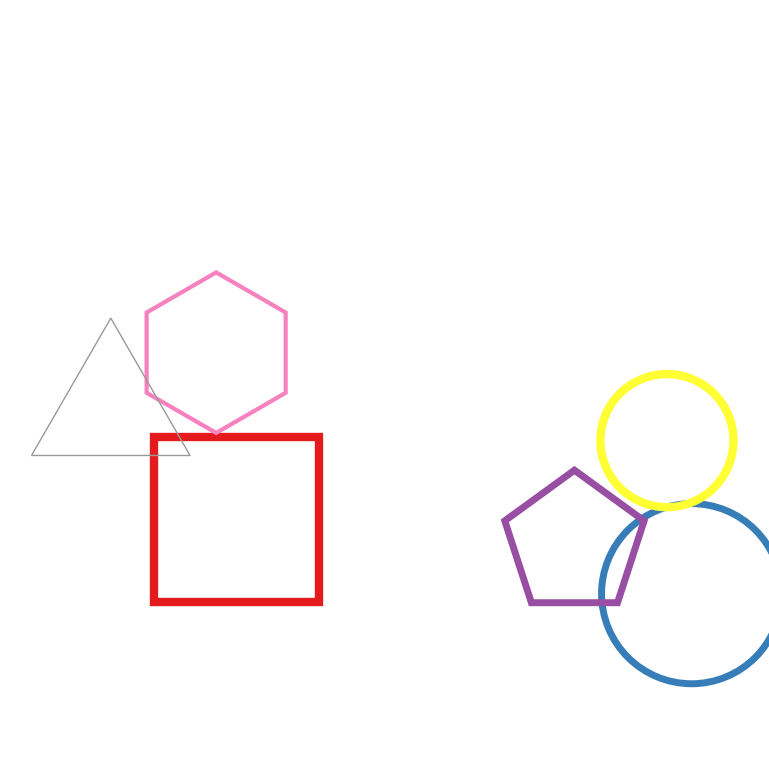[{"shape": "square", "thickness": 3, "radius": 0.54, "center": [0.307, 0.325]}, {"shape": "circle", "thickness": 2.5, "radius": 0.58, "center": [0.898, 0.229]}, {"shape": "pentagon", "thickness": 2.5, "radius": 0.48, "center": [0.746, 0.294]}, {"shape": "circle", "thickness": 3, "radius": 0.43, "center": [0.866, 0.428]}, {"shape": "hexagon", "thickness": 1.5, "radius": 0.52, "center": [0.281, 0.542]}, {"shape": "triangle", "thickness": 0.5, "radius": 0.59, "center": [0.144, 0.468]}]